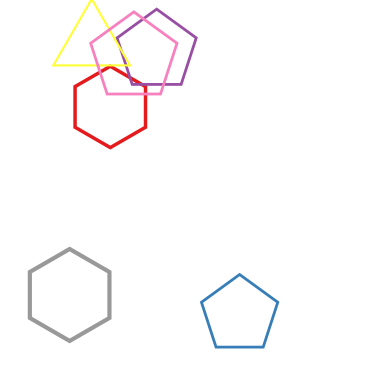[{"shape": "hexagon", "thickness": 2.5, "radius": 0.53, "center": [0.286, 0.722]}, {"shape": "pentagon", "thickness": 2, "radius": 0.52, "center": [0.622, 0.183]}, {"shape": "pentagon", "thickness": 2, "radius": 0.54, "center": [0.407, 0.868]}, {"shape": "triangle", "thickness": 1.5, "radius": 0.58, "center": [0.238, 0.888]}, {"shape": "pentagon", "thickness": 2, "radius": 0.59, "center": [0.348, 0.851]}, {"shape": "hexagon", "thickness": 3, "radius": 0.6, "center": [0.181, 0.234]}]